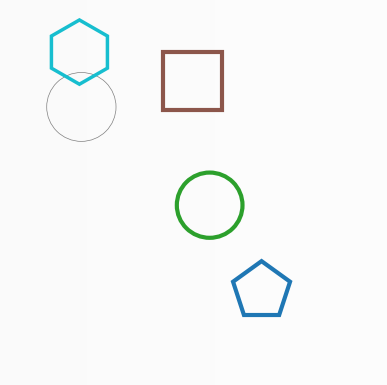[{"shape": "pentagon", "thickness": 3, "radius": 0.39, "center": [0.675, 0.244]}, {"shape": "circle", "thickness": 3, "radius": 0.42, "center": [0.541, 0.467]}, {"shape": "square", "thickness": 3, "radius": 0.38, "center": [0.497, 0.789]}, {"shape": "circle", "thickness": 0.5, "radius": 0.45, "center": [0.21, 0.722]}, {"shape": "hexagon", "thickness": 2.5, "radius": 0.42, "center": [0.205, 0.865]}]